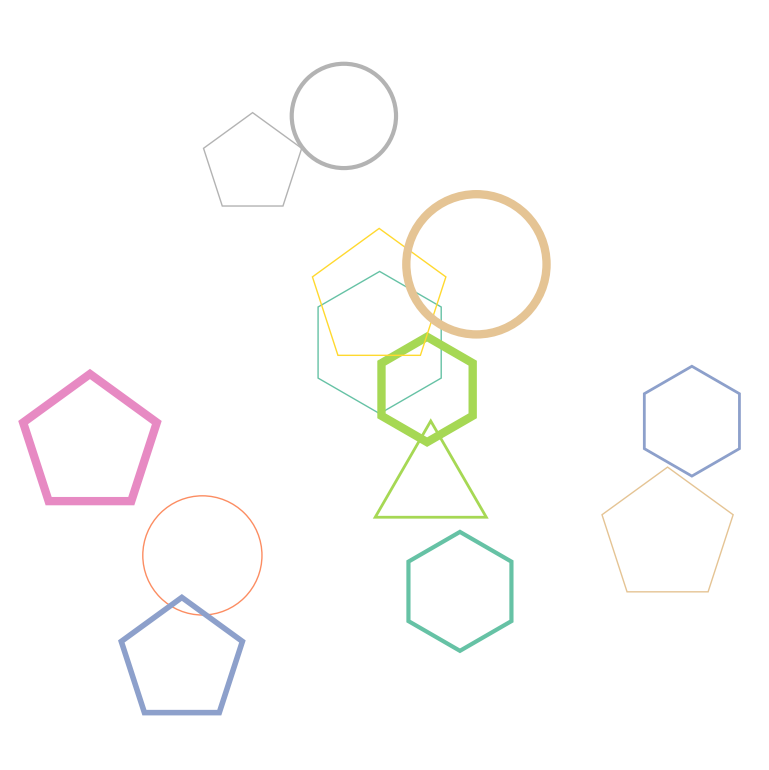[{"shape": "hexagon", "thickness": 0.5, "radius": 0.46, "center": [0.493, 0.555]}, {"shape": "hexagon", "thickness": 1.5, "radius": 0.39, "center": [0.597, 0.232]}, {"shape": "circle", "thickness": 0.5, "radius": 0.39, "center": [0.263, 0.279]}, {"shape": "pentagon", "thickness": 2, "radius": 0.41, "center": [0.236, 0.141]}, {"shape": "hexagon", "thickness": 1, "radius": 0.36, "center": [0.899, 0.453]}, {"shape": "pentagon", "thickness": 3, "radius": 0.46, "center": [0.117, 0.423]}, {"shape": "hexagon", "thickness": 3, "radius": 0.34, "center": [0.555, 0.494]}, {"shape": "triangle", "thickness": 1, "radius": 0.42, "center": [0.559, 0.37]}, {"shape": "pentagon", "thickness": 0.5, "radius": 0.46, "center": [0.492, 0.612]}, {"shape": "circle", "thickness": 3, "radius": 0.46, "center": [0.619, 0.657]}, {"shape": "pentagon", "thickness": 0.5, "radius": 0.45, "center": [0.867, 0.304]}, {"shape": "circle", "thickness": 1.5, "radius": 0.34, "center": [0.447, 0.849]}, {"shape": "pentagon", "thickness": 0.5, "radius": 0.34, "center": [0.328, 0.787]}]